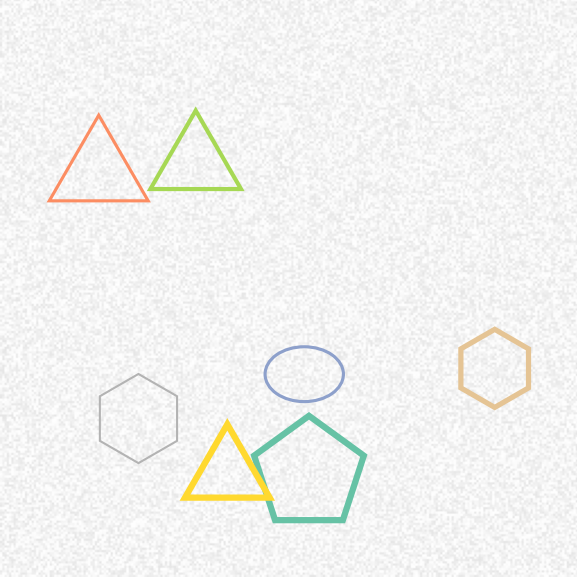[{"shape": "pentagon", "thickness": 3, "radius": 0.5, "center": [0.535, 0.179]}, {"shape": "triangle", "thickness": 1.5, "radius": 0.49, "center": [0.171, 0.701]}, {"shape": "oval", "thickness": 1.5, "radius": 0.34, "center": [0.527, 0.351]}, {"shape": "triangle", "thickness": 2, "radius": 0.45, "center": [0.339, 0.717]}, {"shape": "triangle", "thickness": 3, "radius": 0.42, "center": [0.394, 0.18]}, {"shape": "hexagon", "thickness": 2.5, "radius": 0.34, "center": [0.857, 0.361]}, {"shape": "hexagon", "thickness": 1, "radius": 0.39, "center": [0.24, 0.274]}]